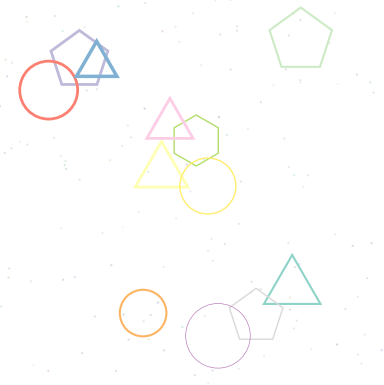[{"shape": "triangle", "thickness": 1.5, "radius": 0.42, "center": [0.759, 0.253]}, {"shape": "triangle", "thickness": 2, "radius": 0.4, "center": [0.42, 0.553]}, {"shape": "pentagon", "thickness": 2, "radius": 0.39, "center": [0.206, 0.843]}, {"shape": "circle", "thickness": 2, "radius": 0.38, "center": [0.126, 0.766]}, {"shape": "triangle", "thickness": 2.5, "radius": 0.3, "center": [0.251, 0.832]}, {"shape": "circle", "thickness": 1.5, "radius": 0.3, "center": [0.372, 0.187]}, {"shape": "hexagon", "thickness": 1, "radius": 0.33, "center": [0.51, 0.635]}, {"shape": "triangle", "thickness": 2, "radius": 0.35, "center": [0.441, 0.675]}, {"shape": "pentagon", "thickness": 1, "radius": 0.37, "center": [0.665, 0.178]}, {"shape": "circle", "thickness": 0.5, "radius": 0.42, "center": [0.566, 0.128]}, {"shape": "pentagon", "thickness": 1.5, "radius": 0.43, "center": [0.781, 0.895]}, {"shape": "circle", "thickness": 1, "radius": 0.36, "center": [0.54, 0.517]}]